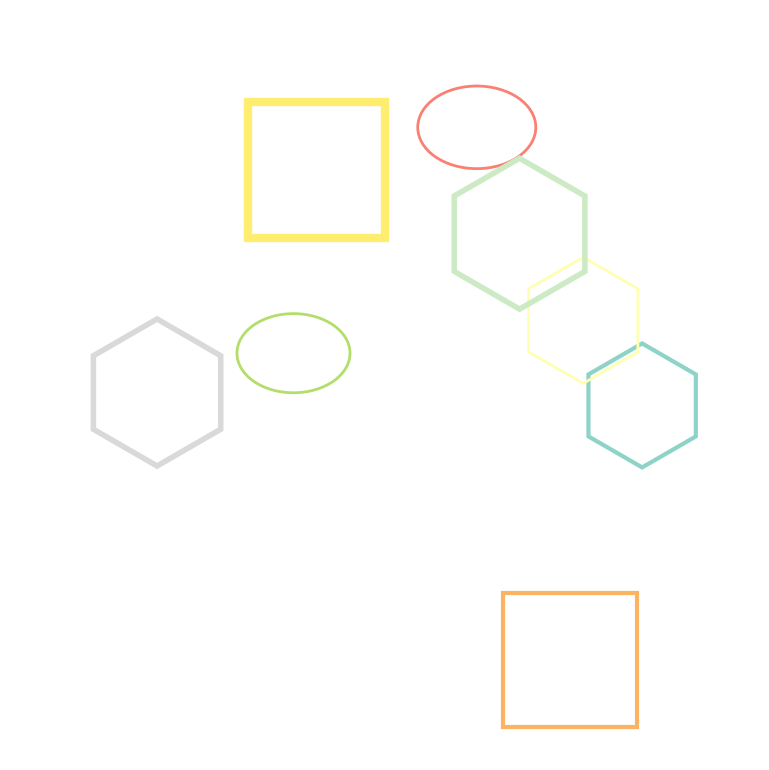[{"shape": "hexagon", "thickness": 1.5, "radius": 0.4, "center": [0.834, 0.473]}, {"shape": "hexagon", "thickness": 1, "radius": 0.41, "center": [0.757, 0.584]}, {"shape": "oval", "thickness": 1, "radius": 0.38, "center": [0.619, 0.835]}, {"shape": "square", "thickness": 1.5, "radius": 0.44, "center": [0.74, 0.143]}, {"shape": "oval", "thickness": 1, "radius": 0.37, "center": [0.381, 0.541]}, {"shape": "hexagon", "thickness": 2, "radius": 0.48, "center": [0.204, 0.49]}, {"shape": "hexagon", "thickness": 2, "radius": 0.49, "center": [0.675, 0.696]}, {"shape": "square", "thickness": 3, "radius": 0.44, "center": [0.411, 0.779]}]